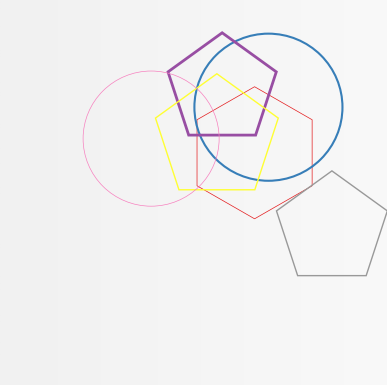[{"shape": "hexagon", "thickness": 0.5, "radius": 0.86, "center": [0.657, 0.603]}, {"shape": "circle", "thickness": 1.5, "radius": 0.96, "center": [0.693, 0.722]}, {"shape": "pentagon", "thickness": 2, "radius": 0.73, "center": [0.573, 0.768]}, {"shape": "pentagon", "thickness": 1, "radius": 0.83, "center": [0.56, 0.642]}, {"shape": "circle", "thickness": 0.5, "radius": 0.88, "center": [0.39, 0.64]}, {"shape": "pentagon", "thickness": 1, "radius": 0.75, "center": [0.857, 0.406]}]